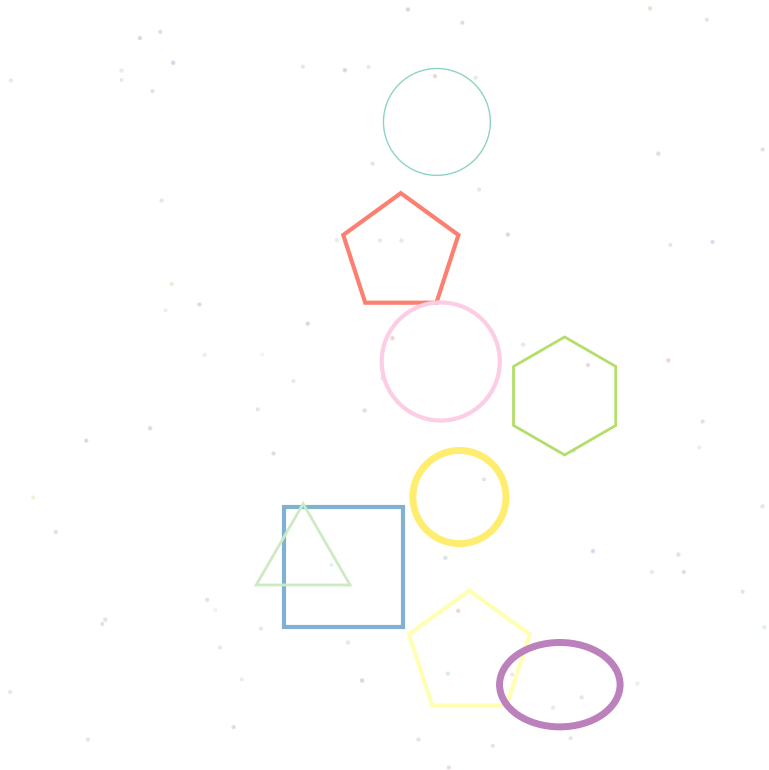[{"shape": "circle", "thickness": 0.5, "radius": 0.35, "center": [0.567, 0.842]}, {"shape": "pentagon", "thickness": 1.5, "radius": 0.41, "center": [0.61, 0.151]}, {"shape": "pentagon", "thickness": 1.5, "radius": 0.39, "center": [0.521, 0.671]}, {"shape": "square", "thickness": 1.5, "radius": 0.39, "center": [0.447, 0.264]}, {"shape": "hexagon", "thickness": 1, "radius": 0.38, "center": [0.733, 0.486]}, {"shape": "circle", "thickness": 1.5, "radius": 0.38, "center": [0.572, 0.531]}, {"shape": "oval", "thickness": 2.5, "radius": 0.39, "center": [0.727, 0.111]}, {"shape": "triangle", "thickness": 1, "radius": 0.35, "center": [0.394, 0.275]}, {"shape": "circle", "thickness": 2.5, "radius": 0.3, "center": [0.597, 0.355]}]